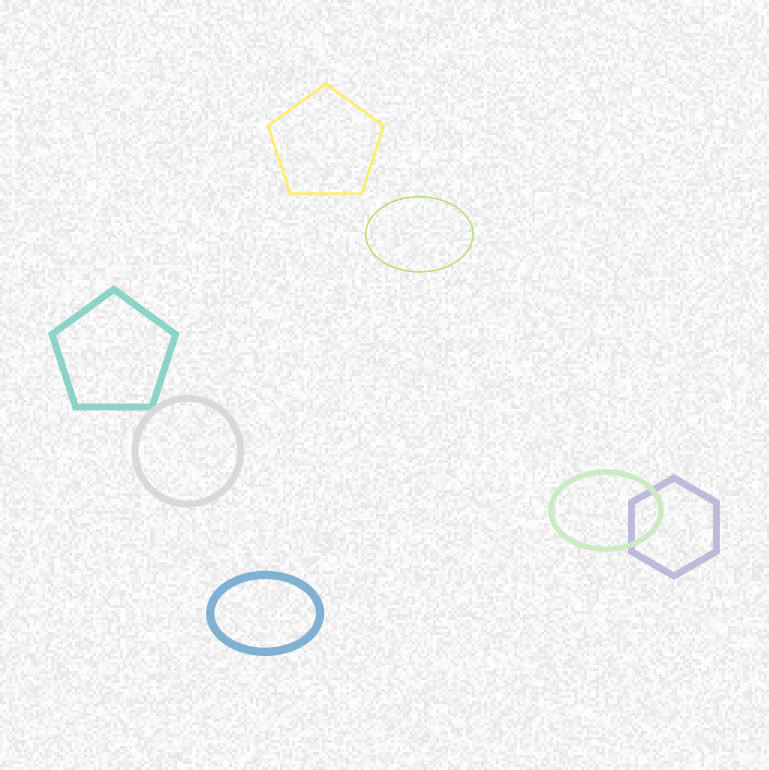[{"shape": "pentagon", "thickness": 2.5, "radius": 0.42, "center": [0.148, 0.54]}, {"shape": "hexagon", "thickness": 2.5, "radius": 0.32, "center": [0.875, 0.316]}, {"shape": "oval", "thickness": 3, "radius": 0.36, "center": [0.344, 0.203]}, {"shape": "oval", "thickness": 0.5, "radius": 0.35, "center": [0.545, 0.696]}, {"shape": "circle", "thickness": 2.5, "radius": 0.34, "center": [0.244, 0.414]}, {"shape": "oval", "thickness": 2, "radius": 0.36, "center": [0.787, 0.337]}, {"shape": "pentagon", "thickness": 1, "radius": 0.39, "center": [0.423, 0.812]}]